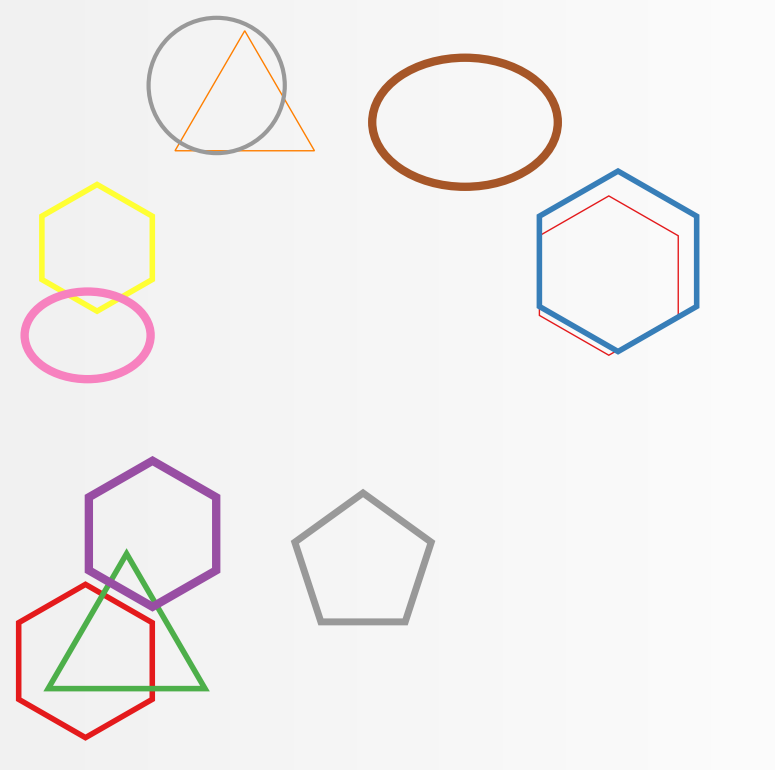[{"shape": "hexagon", "thickness": 0.5, "radius": 0.52, "center": [0.786, 0.642]}, {"shape": "hexagon", "thickness": 2, "radius": 0.5, "center": [0.11, 0.142]}, {"shape": "hexagon", "thickness": 2, "radius": 0.59, "center": [0.797, 0.661]}, {"shape": "triangle", "thickness": 2, "radius": 0.58, "center": [0.163, 0.164]}, {"shape": "hexagon", "thickness": 3, "radius": 0.47, "center": [0.197, 0.307]}, {"shape": "triangle", "thickness": 0.5, "radius": 0.52, "center": [0.316, 0.856]}, {"shape": "hexagon", "thickness": 2, "radius": 0.41, "center": [0.125, 0.678]}, {"shape": "oval", "thickness": 3, "radius": 0.6, "center": [0.6, 0.841]}, {"shape": "oval", "thickness": 3, "radius": 0.41, "center": [0.113, 0.564]}, {"shape": "pentagon", "thickness": 2.5, "radius": 0.46, "center": [0.468, 0.267]}, {"shape": "circle", "thickness": 1.5, "radius": 0.44, "center": [0.28, 0.889]}]